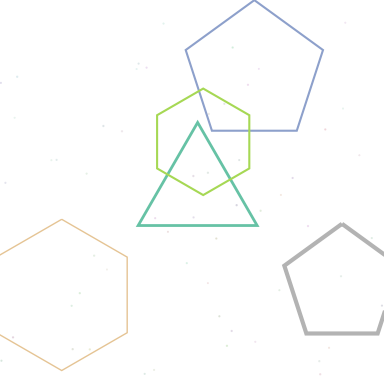[{"shape": "triangle", "thickness": 2, "radius": 0.89, "center": [0.513, 0.503]}, {"shape": "pentagon", "thickness": 1.5, "radius": 0.94, "center": [0.661, 0.812]}, {"shape": "hexagon", "thickness": 1.5, "radius": 0.69, "center": [0.528, 0.632]}, {"shape": "hexagon", "thickness": 1, "radius": 0.98, "center": [0.16, 0.234]}, {"shape": "pentagon", "thickness": 3, "radius": 0.79, "center": [0.888, 0.261]}]